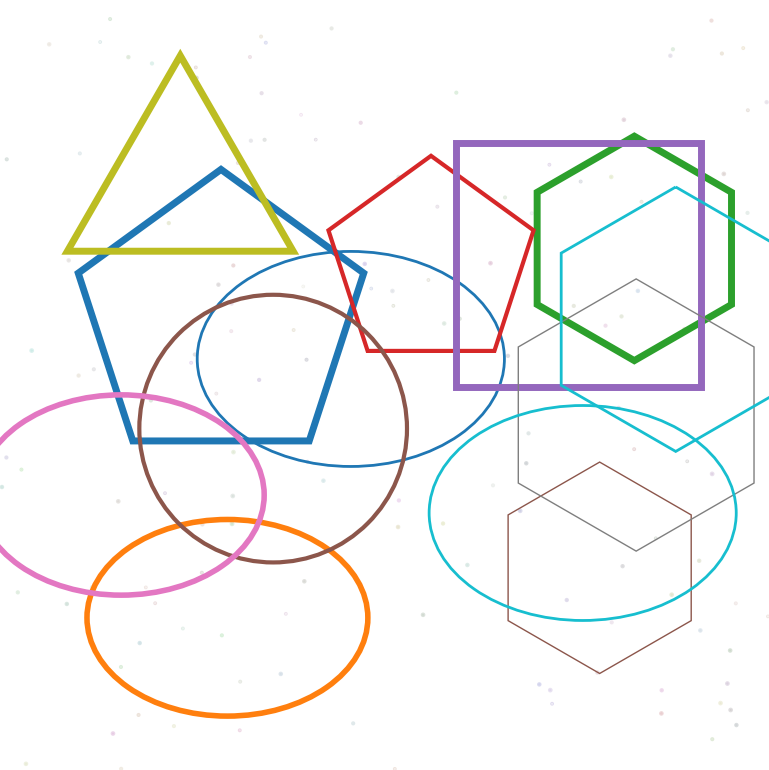[{"shape": "pentagon", "thickness": 2.5, "radius": 0.97, "center": [0.287, 0.585]}, {"shape": "oval", "thickness": 1, "radius": 1.0, "center": [0.456, 0.534]}, {"shape": "oval", "thickness": 2, "radius": 0.91, "center": [0.295, 0.198]}, {"shape": "hexagon", "thickness": 2.5, "radius": 0.73, "center": [0.824, 0.677]}, {"shape": "pentagon", "thickness": 1.5, "radius": 0.7, "center": [0.56, 0.658]}, {"shape": "square", "thickness": 2.5, "radius": 0.79, "center": [0.751, 0.656]}, {"shape": "hexagon", "thickness": 0.5, "radius": 0.69, "center": [0.779, 0.263]}, {"shape": "circle", "thickness": 1.5, "radius": 0.87, "center": [0.355, 0.443]}, {"shape": "oval", "thickness": 2, "radius": 0.93, "center": [0.157, 0.357]}, {"shape": "hexagon", "thickness": 0.5, "radius": 0.88, "center": [0.826, 0.461]}, {"shape": "triangle", "thickness": 2.5, "radius": 0.85, "center": [0.234, 0.758]}, {"shape": "oval", "thickness": 1, "radius": 1.0, "center": [0.757, 0.334]}, {"shape": "hexagon", "thickness": 1, "radius": 0.86, "center": [0.878, 0.585]}]